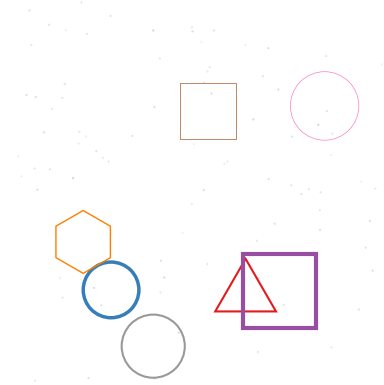[{"shape": "triangle", "thickness": 1.5, "radius": 0.46, "center": [0.638, 0.237]}, {"shape": "circle", "thickness": 2.5, "radius": 0.36, "center": [0.288, 0.247]}, {"shape": "square", "thickness": 3, "radius": 0.48, "center": [0.726, 0.244]}, {"shape": "hexagon", "thickness": 1, "radius": 0.41, "center": [0.216, 0.372]}, {"shape": "square", "thickness": 0.5, "radius": 0.36, "center": [0.541, 0.712]}, {"shape": "circle", "thickness": 0.5, "radius": 0.44, "center": [0.843, 0.725]}, {"shape": "circle", "thickness": 1.5, "radius": 0.41, "center": [0.398, 0.101]}]